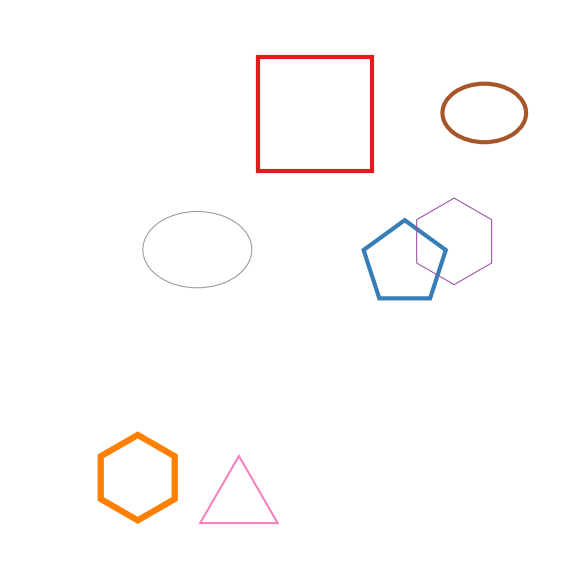[{"shape": "square", "thickness": 2, "radius": 0.49, "center": [0.545, 0.802]}, {"shape": "pentagon", "thickness": 2, "radius": 0.37, "center": [0.701, 0.543]}, {"shape": "hexagon", "thickness": 0.5, "radius": 0.37, "center": [0.786, 0.581]}, {"shape": "hexagon", "thickness": 3, "radius": 0.37, "center": [0.238, 0.172]}, {"shape": "oval", "thickness": 2, "radius": 0.36, "center": [0.839, 0.804]}, {"shape": "triangle", "thickness": 1, "radius": 0.39, "center": [0.414, 0.132]}, {"shape": "oval", "thickness": 0.5, "radius": 0.47, "center": [0.342, 0.567]}]